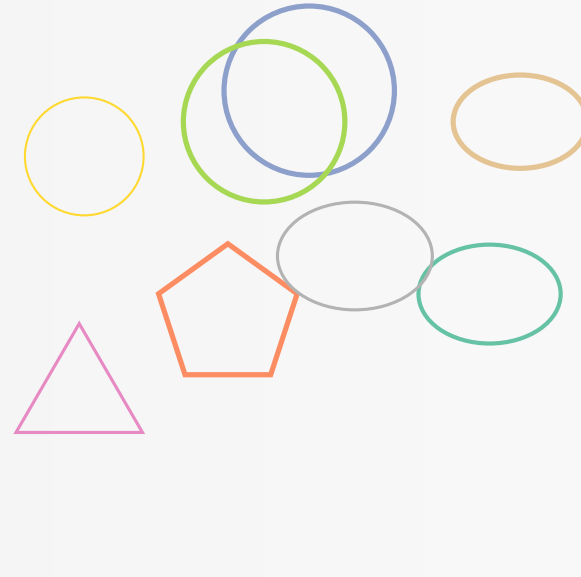[{"shape": "oval", "thickness": 2, "radius": 0.61, "center": [0.842, 0.49]}, {"shape": "pentagon", "thickness": 2.5, "radius": 0.63, "center": [0.392, 0.452]}, {"shape": "circle", "thickness": 2.5, "radius": 0.73, "center": [0.532, 0.842]}, {"shape": "triangle", "thickness": 1.5, "radius": 0.63, "center": [0.136, 0.313]}, {"shape": "circle", "thickness": 2.5, "radius": 0.69, "center": [0.454, 0.788]}, {"shape": "circle", "thickness": 1, "radius": 0.51, "center": [0.145, 0.728]}, {"shape": "oval", "thickness": 2.5, "radius": 0.58, "center": [0.895, 0.788]}, {"shape": "oval", "thickness": 1.5, "radius": 0.67, "center": [0.611, 0.556]}]